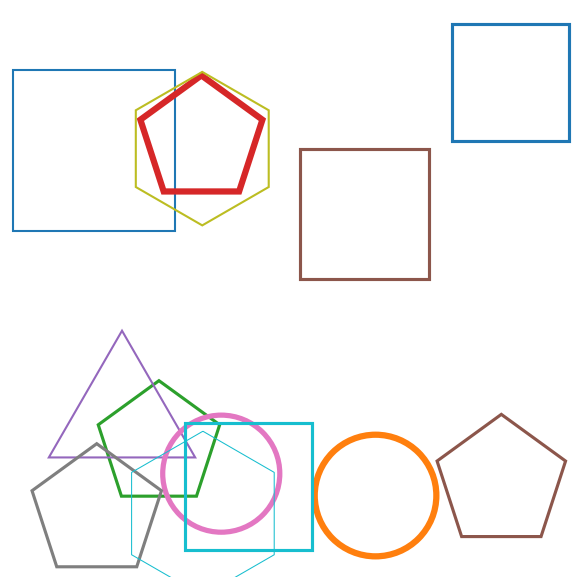[{"shape": "square", "thickness": 1, "radius": 0.7, "center": [0.163, 0.738]}, {"shape": "square", "thickness": 1.5, "radius": 0.51, "center": [0.884, 0.856]}, {"shape": "circle", "thickness": 3, "radius": 0.53, "center": [0.65, 0.141]}, {"shape": "pentagon", "thickness": 1.5, "radius": 0.55, "center": [0.275, 0.229]}, {"shape": "pentagon", "thickness": 3, "radius": 0.56, "center": [0.349, 0.757]}, {"shape": "triangle", "thickness": 1, "radius": 0.73, "center": [0.211, 0.28]}, {"shape": "pentagon", "thickness": 1.5, "radius": 0.58, "center": [0.868, 0.165]}, {"shape": "square", "thickness": 1.5, "radius": 0.56, "center": [0.632, 0.628]}, {"shape": "circle", "thickness": 2.5, "radius": 0.51, "center": [0.383, 0.179]}, {"shape": "pentagon", "thickness": 1.5, "radius": 0.59, "center": [0.168, 0.113]}, {"shape": "hexagon", "thickness": 1, "radius": 0.66, "center": [0.35, 0.742]}, {"shape": "hexagon", "thickness": 0.5, "radius": 0.71, "center": [0.351, 0.11]}, {"shape": "square", "thickness": 1.5, "radius": 0.55, "center": [0.43, 0.156]}]